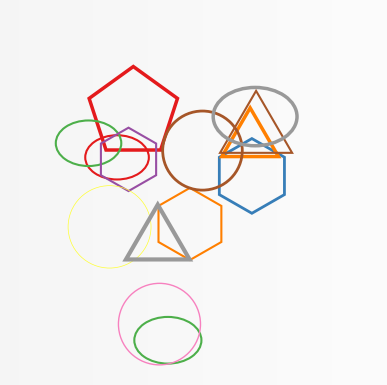[{"shape": "pentagon", "thickness": 2.5, "radius": 0.6, "center": [0.344, 0.707]}, {"shape": "oval", "thickness": 1.5, "radius": 0.41, "center": [0.302, 0.591]}, {"shape": "hexagon", "thickness": 2, "radius": 0.49, "center": [0.65, 0.543]}, {"shape": "oval", "thickness": 1.5, "radius": 0.43, "center": [0.433, 0.116]}, {"shape": "oval", "thickness": 1.5, "radius": 0.42, "center": [0.228, 0.628]}, {"shape": "hexagon", "thickness": 1.5, "radius": 0.41, "center": [0.332, 0.586]}, {"shape": "triangle", "thickness": 2.5, "radius": 0.42, "center": [0.646, 0.636]}, {"shape": "hexagon", "thickness": 1.5, "radius": 0.47, "center": [0.49, 0.418]}, {"shape": "circle", "thickness": 0.5, "radius": 0.54, "center": [0.283, 0.411]}, {"shape": "circle", "thickness": 2, "radius": 0.51, "center": [0.523, 0.609]}, {"shape": "triangle", "thickness": 1.5, "radius": 0.54, "center": [0.661, 0.657]}, {"shape": "circle", "thickness": 1, "radius": 0.53, "center": [0.412, 0.158]}, {"shape": "oval", "thickness": 2.5, "radius": 0.54, "center": [0.658, 0.697]}, {"shape": "triangle", "thickness": 3, "radius": 0.47, "center": [0.407, 0.374]}]